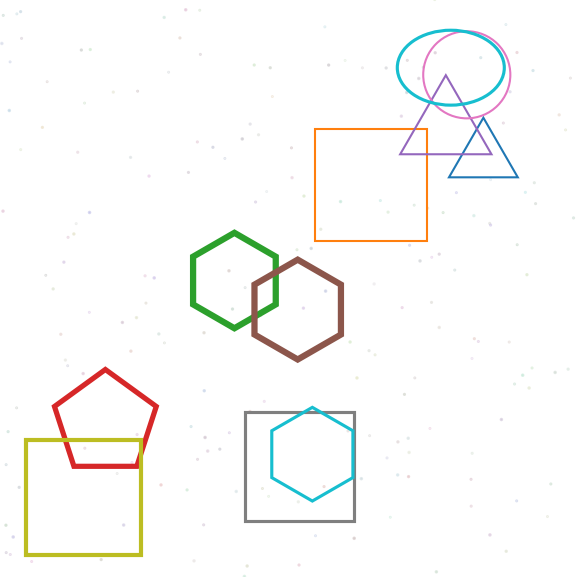[{"shape": "triangle", "thickness": 1, "radius": 0.34, "center": [0.837, 0.726]}, {"shape": "square", "thickness": 1, "radius": 0.49, "center": [0.643, 0.679]}, {"shape": "hexagon", "thickness": 3, "radius": 0.41, "center": [0.406, 0.513]}, {"shape": "pentagon", "thickness": 2.5, "radius": 0.46, "center": [0.182, 0.267]}, {"shape": "triangle", "thickness": 1, "radius": 0.46, "center": [0.772, 0.778]}, {"shape": "hexagon", "thickness": 3, "radius": 0.43, "center": [0.516, 0.463]}, {"shape": "circle", "thickness": 1, "radius": 0.38, "center": [0.808, 0.87]}, {"shape": "square", "thickness": 1.5, "radius": 0.47, "center": [0.518, 0.191]}, {"shape": "square", "thickness": 2, "radius": 0.5, "center": [0.145, 0.138]}, {"shape": "oval", "thickness": 1.5, "radius": 0.46, "center": [0.781, 0.882]}, {"shape": "hexagon", "thickness": 1.5, "radius": 0.41, "center": [0.541, 0.213]}]